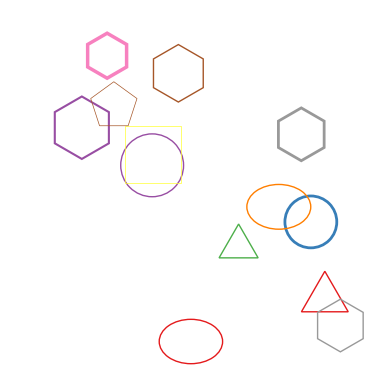[{"shape": "triangle", "thickness": 1, "radius": 0.35, "center": [0.844, 0.225]}, {"shape": "oval", "thickness": 1, "radius": 0.41, "center": [0.496, 0.113]}, {"shape": "circle", "thickness": 2, "radius": 0.34, "center": [0.807, 0.424]}, {"shape": "triangle", "thickness": 1, "radius": 0.29, "center": [0.62, 0.36]}, {"shape": "circle", "thickness": 1, "radius": 0.41, "center": [0.395, 0.571]}, {"shape": "hexagon", "thickness": 1.5, "radius": 0.41, "center": [0.213, 0.668]}, {"shape": "oval", "thickness": 1, "radius": 0.42, "center": [0.724, 0.463]}, {"shape": "square", "thickness": 0.5, "radius": 0.37, "center": [0.398, 0.598]}, {"shape": "hexagon", "thickness": 1, "radius": 0.37, "center": [0.463, 0.81]}, {"shape": "pentagon", "thickness": 0.5, "radius": 0.32, "center": [0.296, 0.724]}, {"shape": "hexagon", "thickness": 2.5, "radius": 0.29, "center": [0.278, 0.855]}, {"shape": "hexagon", "thickness": 2, "radius": 0.34, "center": [0.783, 0.651]}, {"shape": "hexagon", "thickness": 1, "radius": 0.34, "center": [0.884, 0.154]}]